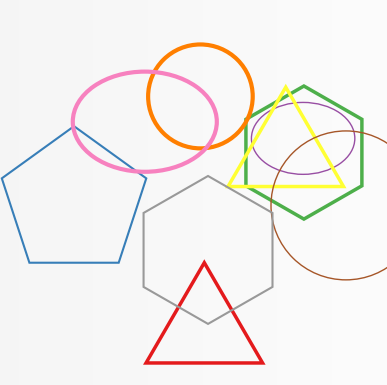[{"shape": "triangle", "thickness": 2.5, "radius": 0.87, "center": [0.527, 0.144]}, {"shape": "pentagon", "thickness": 1.5, "radius": 0.98, "center": [0.191, 0.476]}, {"shape": "hexagon", "thickness": 2.5, "radius": 0.86, "center": [0.784, 0.604]}, {"shape": "oval", "thickness": 1, "radius": 0.67, "center": [0.782, 0.641]}, {"shape": "circle", "thickness": 3, "radius": 0.67, "center": [0.517, 0.75]}, {"shape": "triangle", "thickness": 2.5, "radius": 0.86, "center": [0.737, 0.602]}, {"shape": "circle", "thickness": 1, "radius": 0.97, "center": [0.893, 0.466]}, {"shape": "oval", "thickness": 3, "radius": 0.93, "center": [0.374, 0.684]}, {"shape": "hexagon", "thickness": 1.5, "radius": 0.96, "center": [0.537, 0.351]}]